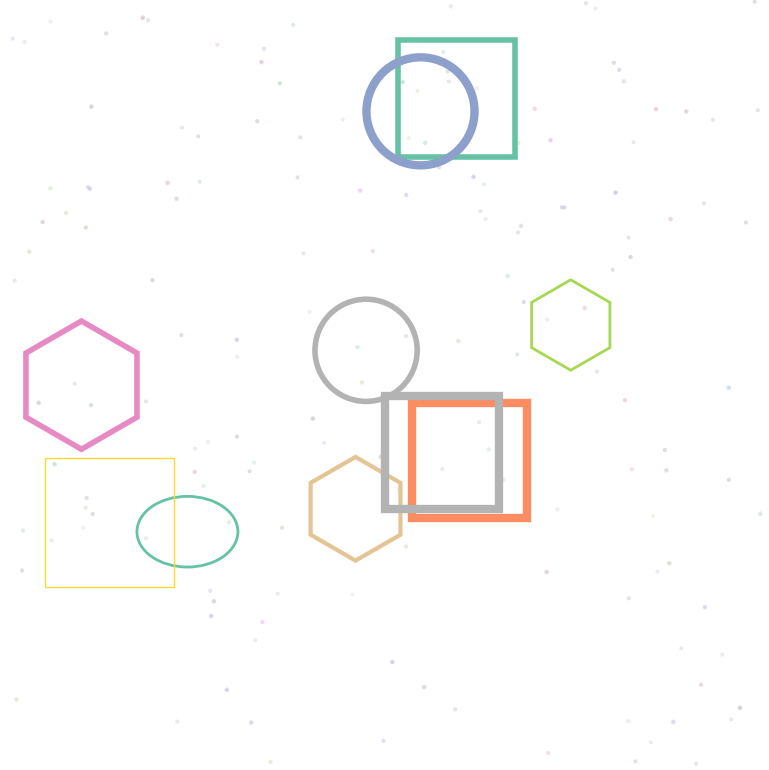[{"shape": "square", "thickness": 2, "radius": 0.38, "center": [0.592, 0.872]}, {"shape": "oval", "thickness": 1, "radius": 0.33, "center": [0.243, 0.309]}, {"shape": "square", "thickness": 3, "radius": 0.37, "center": [0.609, 0.402]}, {"shape": "circle", "thickness": 3, "radius": 0.35, "center": [0.546, 0.855]}, {"shape": "hexagon", "thickness": 2, "radius": 0.42, "center": [0.106, 0.5]}, {"shape": "hexagon", "thickness": 1, "radius": 0.29, "center": [0.741, 0.578]}, {"shape": "square", "thickness": 0.5, "radius": 0.42, "center": [0.142, 0.322]}, {"shape": "hexagon", "thickness": 1.5, "radius": 0.34, "center": [0.462, 0.339]}, {"shape": "square", "thickness": 3, "radius": 0.37, "center": [0.574, 0.412]}, {"shape": "circle", "thickness": 2, "radius": 0.33, "center": [0.475, 0.545]}]